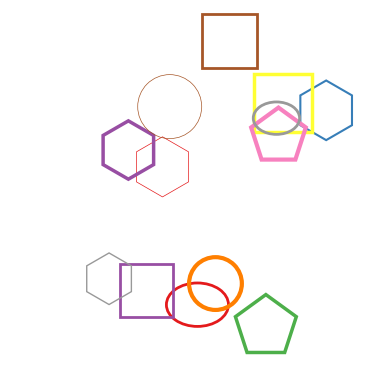[{"shape": "hexagon", "thickness": 0.5, "radius": 0.39, "center": [0.422, 0.567]}, {"shape": "oval", "thickness": 2, "radius": 0.4, "center": [0.513, 0.209]}, {"shape": "hexagon", "thickness": 1.5, "radius": 0.39, "center": [0.847, 0.713]}, {"shape": "pentagon", "thickness": 2.5, "radius": 0.42, "center": [0.691, 0.152]}, {"shape": "hexagon", "thickness": 2.5, "radius": 0.38, "center": [0.333, 0.61]}, {"shape": "square", "thickness": 2, "radius": 0.35, "center": [0.381, 0.245]}, {"shape": "circle", "thickness": 3, "radius": 0.34, "center": [0.56, 0.264]}, {"shape": "square", "thickness": 2.5, "radius": 0.38, "center": [0.734, 0.733]}, {"shape": "circle", "thickness": 0.5, "radius": 0.42, "center": [0.441, 0.723]}, {"shape": "square", "thickness": 2, "radius": 0.35, "center": [0.596, 0.893]}, {"shape": "pentagon", "thickness": 3, "radius": 0.37, "center": [0.723, 0.646]}, {"shape": "oval", "thickness": 2, "radius": 0.3, "center": [0.718, 0.693]}, {"shape": "hexagon", "thickness": 1, "radius": 0.33, "center": [0.283, 0.276]}]